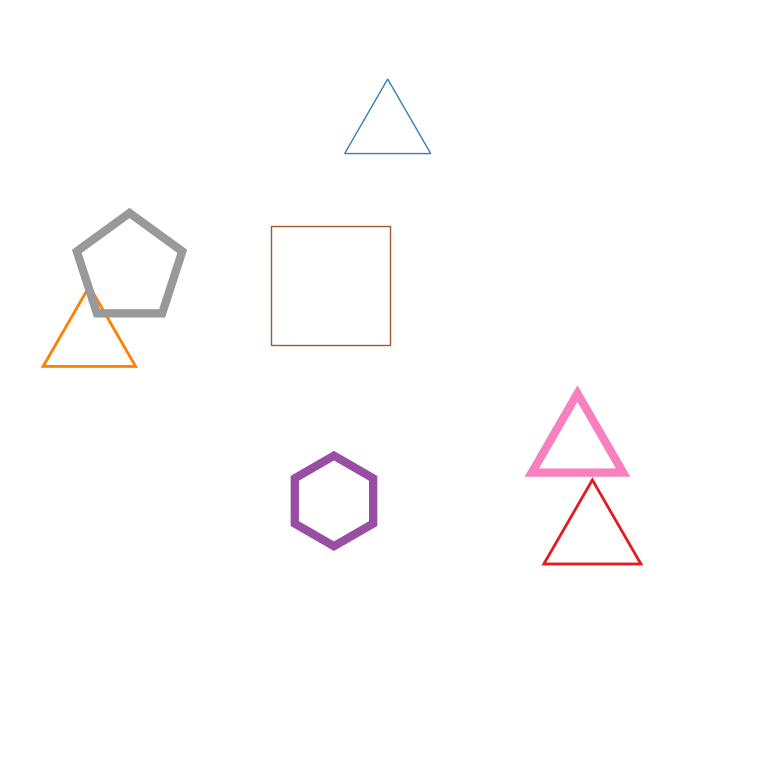[{"shape": "triangle", "thickness": 1, "radius": 0.36, "center": [0.769, 0.304]}, {"shape": "triangle", "thickness": 0.5, "radius": 0.32, "center": [0.503, 0.833]}, {"shape": "hexagon", "thickness": 3, "radius": 0.29, "center": [0.434, 0.349]}, {"shape": "triangle", "thickness": 1, "radius": 0.35, "center": [0.116, 0.559]}, {"shape": "square", "thickness": 0.5, "radius": 0.39, "center": [0.429, 0.629]}, {"shape": "triangle", "thickness": 3, "radius": 0.34, "center": [0.75, 0.42]}, {"shape": "pentagon", "thickness": 3, "radius": 0.36, "center": [0.168, 0.651]}]